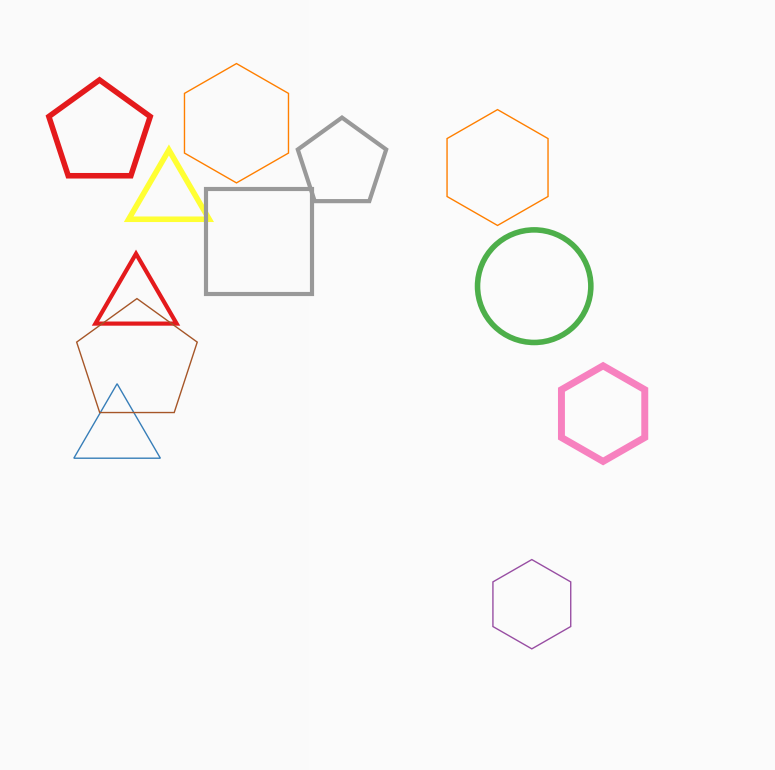[{"shape": "triangle", "thickness": 1.5, "radius": 0.3, "center": [0.176, 0.61]}, {"shape": "pentagon", "thickness": 2, "radius": 0.34, "center": [0.128, 0.827]}, {"shape": "triangle", "thickness": 0.5, "radius": 0.32, "center": [0.151, 0.437]}, {"shape": "circle", "thickness": 2, "radius": 0.37, "center": [0.689, 0.628]}, {"shape": "hexagon", "thickness": 0.5, "radius": 0.29, "center": [0.686, 0.215]}, {"shape": "hexagon", "thickness": 0.5, "radius": 0.38, "center": [0.642, 0.782]}, {"shape": "hexagon", "thickness": 0.5, "radius": 0.39, "center": [0.305, 0.84]}, {"shape": "triangle", "thickness": 2, "radius": 0.3, "center": [0.218, 0.745]}, {"shape": "pentagon", "thickness": 0.5, "radius": 0.41, "center": [0.177, 0.53]}, {"shape": "hexagon", "thickness": 2.5, "radius": 0.31, "center": [0.778, 0.463]}, {"shape": "pentagon", "thickness": 1.5, "radius": 0.3, "center": [0.441, 0.787]}, {"shape": "square", "thickness": 1.5, "radius": 0.34, "center": [0.334, 0.686]}]